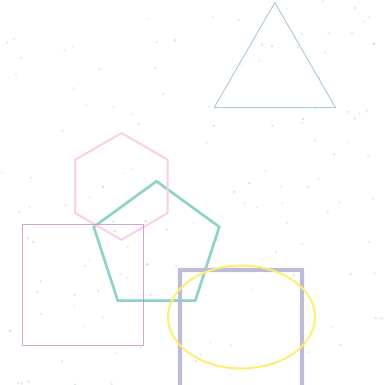[{"shape": "pentagon", "thickness": 2, "radius": 0.86, "center": [0.407, 0.358]}, {"shape": "square", "thickness": 3, "radius": 0.79, "center": [0.626, 0.141]}, {"shape": "triangle", "thickness": 0.5, "radius": 0.91, "center": [0.714, 0.811]}, {"shape": "hexagon", "thickness": 1.5, "radius": 0.69, "center": [0.315, 0.516]}, {"shape": "square", "thickness": 0.5, "radius": 0.78, "center": [0.215, 0.26]}, {"shape": "oval", "thickness": 1.5, "radius": 0.95, "center": [0.627, 0.177]}]